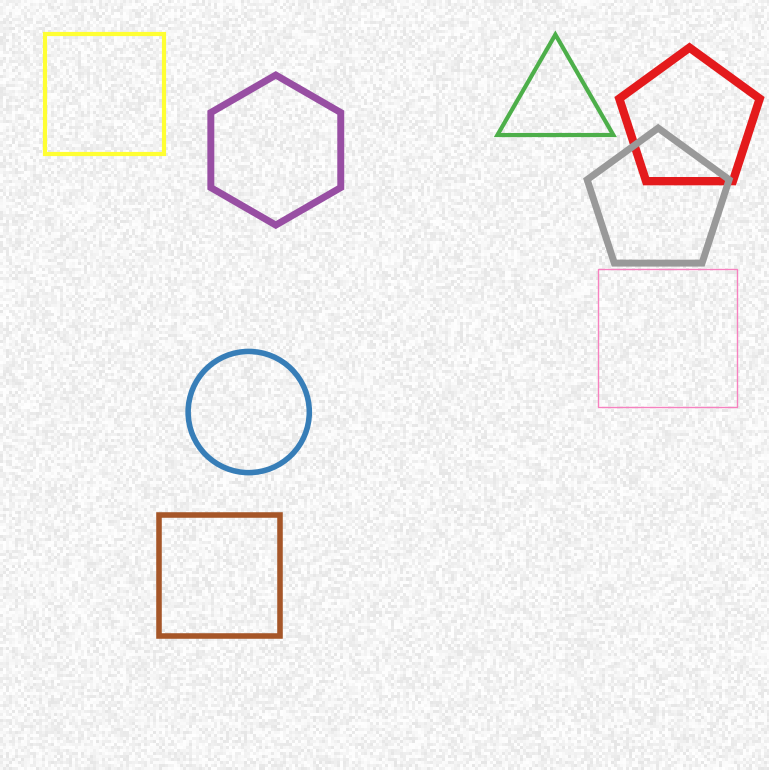[{"shape": "pentagon", "thickness": 3, "radius": 0.48, "center": [0.895, 0.842]}, {"shape": "circle", "thickness": 2, "radius": 0.39, "center": [0.323, 0.465]}, {"shape": "triangle", "thickness": 1.5, "radius": 0.43, "center": [0.721, 0.868]}, {"shape": "hexagon", "thickness": 2.5, "radius": 0.49, "center": [0.358, 0.805]}, {"shape": "square", "thickness": 1.5, "radius": 0.39, "center": [0.136, 0.878]}, {"shape": "square", "thickness": 2, "radius": 0.39, "center": [0.285, 0.253]}, {"shape": "square", "thickness": 0.5, "radius": 0.45, "center": [0.867, 0.561]}, {"shape": "pentagon", "thickness": 2.5, "radius": 0.48, "center": [0.855, 0.737]}]